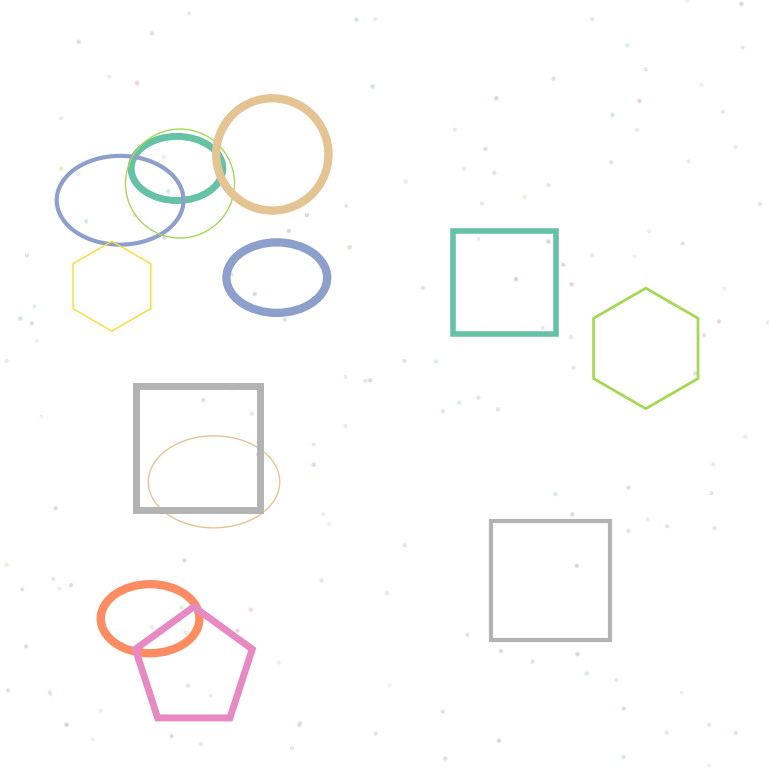[{"shape": "square", "thickness": 2, "radius": 0.33, "center": [0.656, 0.633]}, {"shape": "oval", "thickness": 2.5, "radius": 0.3, "center": [0.23, 0.781]}, {"shape": "oval", "thickness": 3, "radius": 0.32, "center": [0.195, 0.197]}, {"shape": "oval", "thickness": 3, "radius": 0.33, "center": [0.36, 0.639]}, {"shape": "oval", "thickness": 1.5, "radius": 0.41, "center": [0.156, 0.74]}, {"shape": "pentagon", "thickness": 2.5, "radius": 0.4, "center": [0.252, 0.132]}, {"shape": "hexagon", "thickness": 1, "radius": 0.39, "center": [0.839, 0.548]}, {"shape": "circle", "thickness": 0.5, "radius": 0.35, "center": [0.234, 0.762]}, {"shape": "hexagon", "thickness": 0.5, "radius": 0.29, "center": [0.145, 0.628]}, {"shape": "oval", "thickness": 0.5, "radius": 0.43, "center": [0.278, 0.374]}, {"shape": "circle", "thickness": 3, "radius": 0.36, "center": [0.354, 0.799]}, {"shape": "square", "thickness": 2.5, "radius": 0.4, "center": [0.257, 0.418]}, {"shape": "square", "thickness": 1.5, "radius": 0.39, "center": [0.715, 0.245]}]